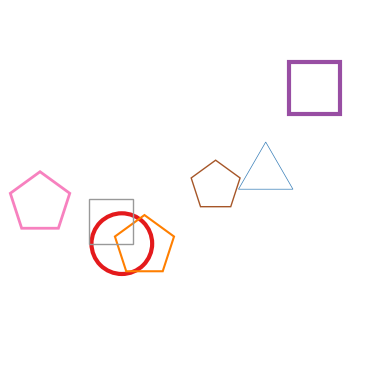[{"shape": "circle", "thickness": 3, "radius": 0.39, "center": [0.316, 0.367]}, {"shape": "triangle", "thickness": 0.5, "radius": 0.41, "center": [0.69, 0.549]}, {"shape": "square", "thickness": 3, "radius": 0.34, "center": [0.817, 0.771]}, {"shape": "pentagon", "thickness": 1.5, "radius": 0.4, "center": [0.375, 0.361]}, {"shape": "pentagon", "thickness": 1, "radius": 0.33, "center": [0.56, 0.517]}, {"shape": "pentagon", "thickness": 2, "radius": 0.41, "center": [0.104, 0.473]}, {"shape": "square", "thickness": 1, "radius": 0.29, "center": [0.288, 0.425]}]